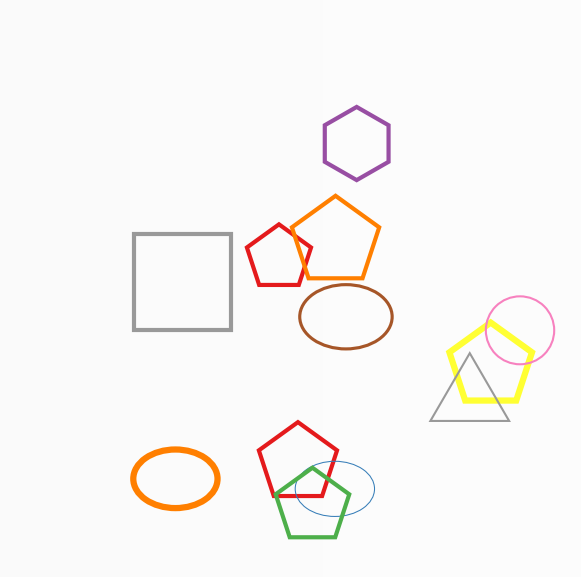[{"shape": "pentagon", "thickness": 2, "radius": 0.35, "center": [0.513, 0.197]}, {"shape": "pentagon", "thickness": 2, "radius": 0.29, "center": [0.48, 0.553]}, {"shape": "oval", "thickness": 0.5, "radius": 0.34, "center": [0.576, 0.153]}, {"shape": "pentagon", "thickness": 2, "radius": 0.33, "center": [0.538, 0.123]}, {"shape": "hexagon", "thickness": 2, "radius": 0.32, "center": [0.614, 0.751]}, {"shape": "pentagon", "thickness": 2, "radius": 0.39, "center": [0.577, 0.581]}, {"shape": "oval", "thickness": 3, "radius": 0.36, "center": [0.302, 0.17]}, {"shape": "pentagon", "thickness": 3, "radius": 0.37, "center": [0.844, 0.366]}, {"shape": "oval", "thickness": 1.5, "radius": 0.4, "center": [0.595, 0.451]}, {"shape": "circle", "thickness": 1, "radius": 0.29, "center": [0.895, 0.427]}, {"shape": "triangle", "thickness": 1, "radius": 0.39, "center": [0.808, 0.309]}, {"shape": "square", "thickness": 2, "radius": 0.42, "center": [0.314, 0.511]}]